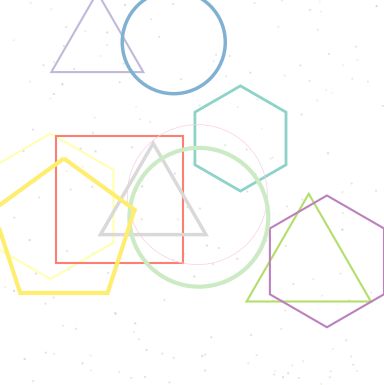[{"shape": "hexagon", "thickness": 2, "radius": 0.68, "center": [0.625, 0.64]}, {"shape": "hexagon", "thickness": 1.5, "radius": 0.94, "center": [0.131, 0.464]}, {"shape": "triangle", "thickness": 1.5, "radius": 0.69, "center": [0.253, 0.882]}, {"shape": "square", "thickness": 1.5, "radius": 0.83, "center": [0.31, 0.482]}, {"shape": "circle", "thickness": 2.5, "radius": 0.67, "center": [0.451, 0.89]}, {"shape": "triangle", "thickness": 1.5, "radius": 0.93, "center": [0.802, 0.31]}, {"shape": "circle", "thickness": 0.5, "radius": 0.91, "center": [0.513, 0.495]}, {"shape": "triangle", "thickness": 2.5, "radius": 0.79, "center": [0.398, 0.47]}, {"shape": "hexagon", "thickness": 1.5, "radius": 0.86, "center": [0.849, 0.321]}, {"shape": "circle", "thickness": 3, "radius": 0.9, "center": [0.516, 0.436]}, {"shape": "pentagon", "thickness": 3, "radius": 0.97, "center": [0.166, 0.395]}]